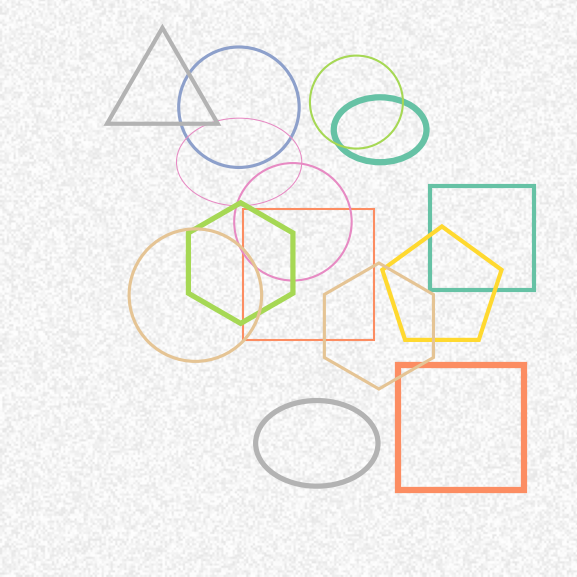[{"shape": "oval", "thickness": 3, "radius": 0.4, "center": [0.658, 0.774]}, {"shape": "square", "thickness": 2, "radius": 0.45, "center": [0.834, 0.587]}, {"shape": "square", "thickness": 3, "radius": 0.54, "center": [0.798, 0.259]}, {"shape": "square", "thickness": 1, "radius": 0.57, "center": [0.534, 0.524]}, {"shape": "circle", "thickness": 1.5, "radius": 0.52, "center": [0.414, 0.813]}, {"shape": "oval", "thickness": 0.5, "radius": 0.54, "center": [0.414, 0.719]}, {"shape": "circle", "thickness": 1, "radius": 0.51, "center": [0.507, 0.615]}, {"shape": "circle", "thickness": 1, "radius": 0.4, "center": [0.617, 0.822]}, {"shape": "hexagon", "thickness": 2.5, "radius": 0.52, "center": [0.417, 0.544]}, {"shape": "pentagon", "thickness": 2, "radius": 0.54, "center": [0.765, 0.498]}, {"shape": "hexagon", "thickness": 1.5, "radius": 0.55, "center": [0.656, 0.435]}, {"shape": "circle", "thickness": 1.5, "radius": 0.57, "center": [0.338, 0.488]}, {"shape": "oval", "thickness": 2.5, "radius": 0.53, "center": [0.549, 0.231]}, {"shape": "triangle", "thickness": 2, "radius": 0.55, "center": [0.281, 0.84]}]